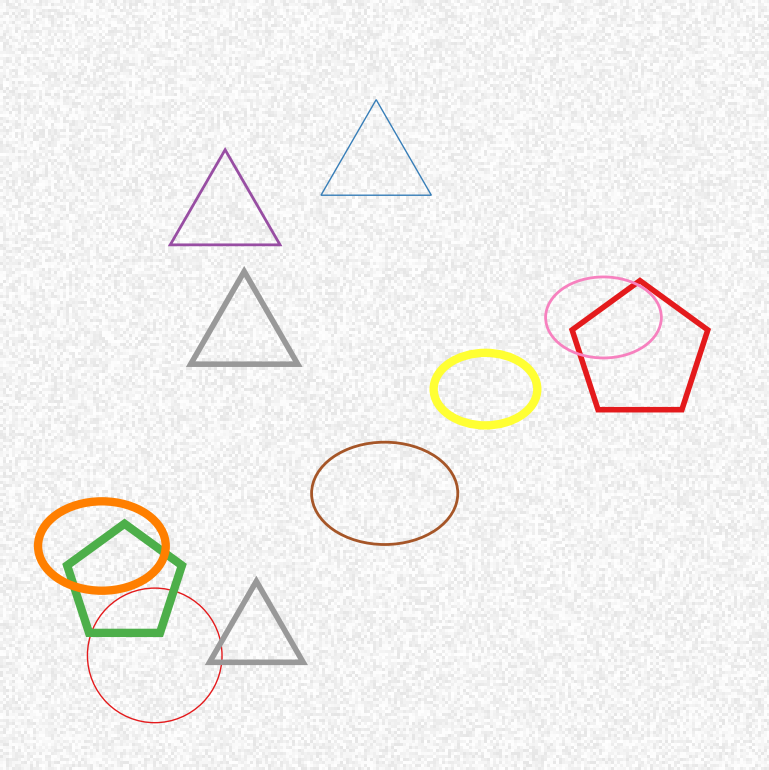[{"shape": "circle", "thickness": 0.5, "radius": 0.44, "center": [0.201, 0.149]}, {"shape": "pentagon", "thickness": 2, "radius": 0.46, "center": [0.831, 0.543]}, {"shape": "triangle", "thickness": 0.5, "radius": 0.41, "center": [0.489, 0.788]}, {"shape": "pentagon", "thickness": 3, "radius": 0.39, "center": [0.162, 0.241]}, {"shape": "triangle", "thickness": 1, "radius": 0.41, "center": [0.292, 0.723]}, {"shape": "oval", "thickness": 3, "radius": 0.41, "center": [0.132, 0.291]}, {"shape": "oval", "thickness": 3, "radius": 0.34, "center": [0.63, 0.495]}, {"shape": "oval", "thickness": 1, "radius": 0.47, "center": [0.5, 0.359]}, {"shape": "oval", "thickness": 1, "radius": 0.38, "center": [0.784, 0.588]}, {"shape": "triangle", "thickness": 2, "radius": 0.35, "center": [0.333, 0.175]}, {"shape": "triangle", "thickness": 2, "radius": 0.4, "center": [0.317, 0.567]}]